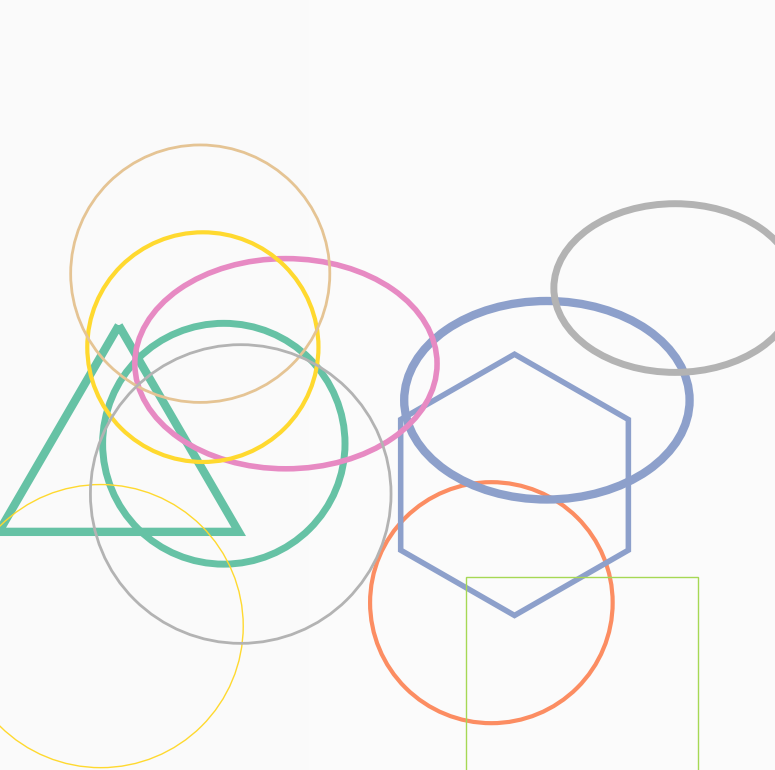[{"shape": "circle", "thickness": 2.5, "radius": 0.78, "center": [0.289, 0.424]}, {"shape": "triangle", "thickness": 3, "radius": 0.89, "center": [0.153, 0.399]}, {"shape": "circle", "thickness": 1.5, "radius": 0.78, "center": [0.634, 0.217]}, {"shape": "oval", "thickness": 3, "radius": 0.92, "center": [0.706, 0.48]}, {"shape": "hexagon", "thickness": 2, "radius": 0.85, "center": [0.664, 0.37]}, {"shape": "oval", "thickness": 2, "radius": 0.97, "center": [0.369, 0.528]}, {"shape": "square", "thickness": 0.5, "radius": 0.75, "center": [0.751, 0.101]}, {"shape": "circle", "thickness": 1.5, "radius": 0.75, "center": [0.262, 0.549]}, {"shape": "circle", "thickness": 0.5, "radius": 0.92, "center": [0.13, 0.187]}, {"shape": "circle", "thickness": 1, "radius": 0.84, "center": [0.258, 0.645]}, {"shape": "oval", "thickness": 2.5, "radius": 0.78, "center": [0.871, 0.626]}, {"shape": "circle", "thickness": 1, "radius": 0.97, "center": [0.311, 0.358]}]